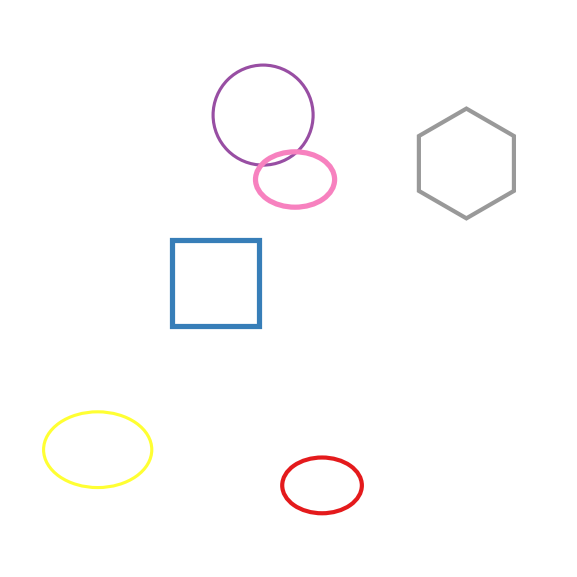[{"shape": "oval", "thickness": 2, "radius": 0.34, "center": [0.558, 0.159]}, {"shape": "square", "thickness": 2.5, "radius": 0.37, "center": [0.373, 0.509]}, {"shape": "circle", "thickness": 1.5, "radius": 0.43, "center": [0.456, 0.8]}, {"shape": "oval", "thickness": 1.5, "radius": 0.47, "center": [0.169, 0.22]}, {"shape": "oval", "thickness": 2.5, "radius": 0.34, "center": [0.511, 0.688]}, {"shape": "hexagon", "thickness": 2, "radius": 0.48, "center": [0.808, 0.716]}]